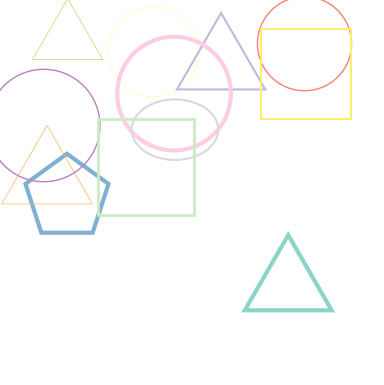[{"shape": "triangle", "thickness": 3, "radius": 0.65, "center": [0.749, 0.259]}, {"shape": "circle", "thickness": 0.5, "radius": 0.58, "center": [0.399, 0.865]}, {"shape": "triangle", "thickness": 1.5, "radius": 0.66, "center": [0.574, 0.834]}, {"shape": "circle", "thickness": 1, "radius": 0.61, "center": [0.791, 0.887]}, {"shape": "pentagon", "thickness": 3, "radius": 0.57, "center": [0.174, 0.487]}, {"shape": "triangle", "thickness": 0.5, "radius": 0.68, "center": [0.122, 0.538]}, {"shape": "triangle", "thickness": 0.5, "radius": 0.53, "center": [0.176, 0.898]}, {"shape": "circle", "thickness": 3, "radius": 0.74, "center": [0.452, 0.757]}, {"shape": "oval", "thickness": 1.5, "radius": 0.56, "center": [0.454, 0.663]}, {"shape": "circle", "thickness": 1, "radius": 0.73, "center": [0.114, 0.674]}, {"shape": "square", "thickness": 2, "radius": 0.62, "center": [0.379, 0.566]}, {"shape": "square", "thickness": 1.5, "radius": 0.59, "center": [0.795, 0.808]}]